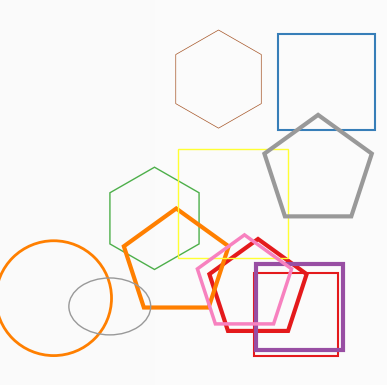[{"shape": "pentagon", "thickness": 3, "radius": 0.66, "center": [0.666, 0.247]}, {"shape": "square", "thickness": 1.5, "radius": 0.54, "center": [0.765, 0.184]}, {"shape": "square", "thickness": 1.5, "radius": 0.62, "center": [0.843, 0.787]}, {"shape": "hexagon", "thickness": 1, "radius": 0.66, "center": [0.399, 0.433]}, {"shape": "square", "thickness": 3, "radius": 0.56, "center": [0.772, 0.203]}, {"shape": "pentagon", "thickness": 3, "radius": 0.71, "center": [0.455, 0.316]}, {"shape": "circle", "thickness": 2, "radius": 0.75, "center": [0.139, 0.226]}, {"shape": "square", "thickness": 1, "radius": 0.71, "center": [0.6, 0.472]}, {"shape": "hexagon", "thickness": 0.5, "radius": 0.64, "center": [0.564, 0.795]}, {"shape": "pentagon", "thickness": 2.5, "radius": 0.64, "center": [0.631, 0.262]}, {"shape": "pentagon", "thickness": 3, "radius": 0.73, "center": [0.821, 0.556]}, {"shape": "oval", "thickness": 1, "radius": 0.53, "center": [0.283, 0.204]}]